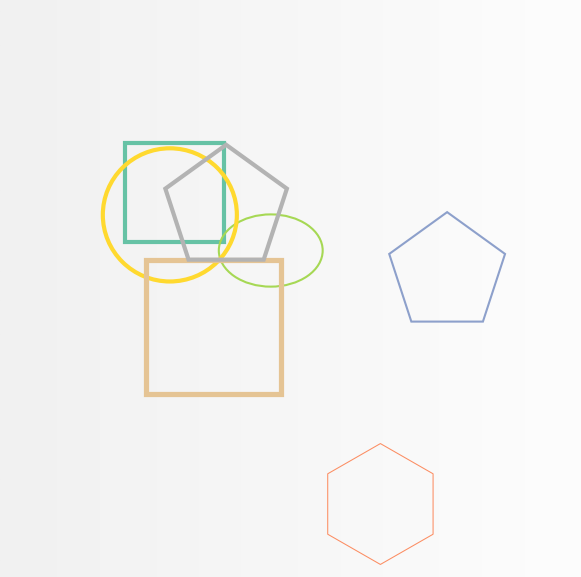[{"shape": "square", "thickness": 2, "radius": 0.43, "center": [0.3, 0.666]}, {"shape": "hexagon", "thickness": 0.5, "radius": 0.52, "center": [0.654, 0.126]}, {"shape": "pentagon", "thickness": 1, "radius": 0.52, "center": [0.769, 0.527]}, {"shape": "oval", "thickness": 1, "radius": 0.45, "center": [0.466, 0.565]}, {"shape": "circle", "thickness": 2, "radius": 0.58, "center": [0.292, 0.627]}, {"shape": "square", "thickness": 2.5, "radius": 0.58, "center": [0.367, 0.433]}, {"shape": "pentagon", "thickness": 2, "radius": 0.55, "center": [0.389, 0.638]}]